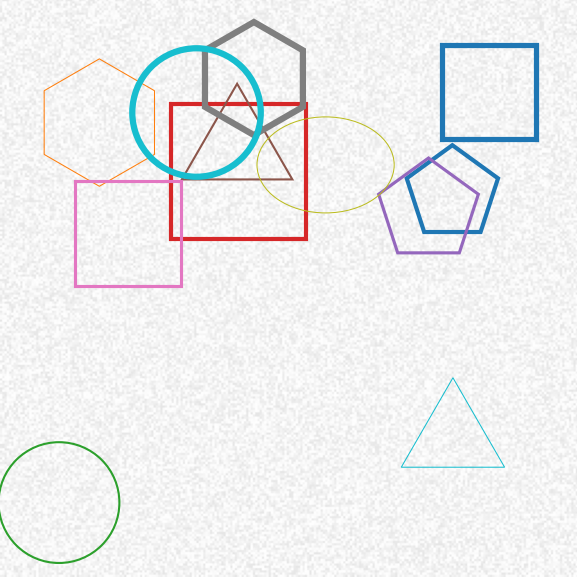[{"shape": "square", "thickness": 2.5, "radius": 0.41, "center": [0.846, 0.839]}, {"shape": "pentagon", "thickness": 2, "radius": 0.42, "center": [0.783, 0.665]}, {"shape": "hexagon", "thickness": 0.5, "radius": 0.55, "center": [0.172, 0.787]}, {"shape": "circle", "thickness": 1, "radius": 0.52, "center": [0.102, 0.129]}, {"shape": "square", "thickness": 2, "radius": 0.58, "center": [0.414, 0.702]}, {"shape": "pentagon", "thickness": 1.5, "radius": 0.45, "center": [0.742, 0.635]}, {"shape": "triangle", "thickness": 1, "radius": 0.55, "center": [0.411, 0.744]}, {"shape": "square", "thickness": 1.5, "radius": 0.46, "center": [0.221, 0.595]}, {"shape": "hexagon", "thickness": 3, "radius": 0.49, "center": [0.44, 0.863]}, {"shape": "oval", "thickness": 0.5, "radius": 0.59, "center": [0.564, 0.714]}, {"shape": "triangle", "thickness": 0.5, "radius": 0.52, "center": [0.784, 0.242]}, {"shape": "circle", "thickness": 3, "radius": 0.56, "center": [0.34, 0.804]}]